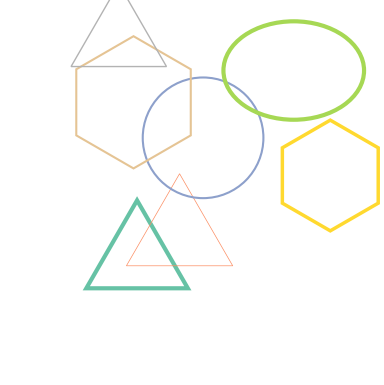[{"shape": "triangle", "thickness": 3, "radius": 0.76, "center": [0.356, 0.327]}, {"shape": "triangle", "thickness": 0.5, "radius": 0.8, "center": [0.466, 0.389]}, {"shape": "circle", "thickness": 1.5, "radius": 0.78, "center": [0.527, 0.642]}, {"shape": "oval", "thickness": 3, "radius": 0.91, "center": [0.763, 0.817]}, {"shape": "hexagon", "thickness": 2.5, "radius": 0.72, "center": [0.858, 0.544]}, {"shape": "hexagon", "thickness": 1.5, "radius": 0.86, "center": [0.347, 0.734]}, {"shape": "triangle", "thickness": 1, "radius": 0.72, "center": [0.309, 0.899]}]